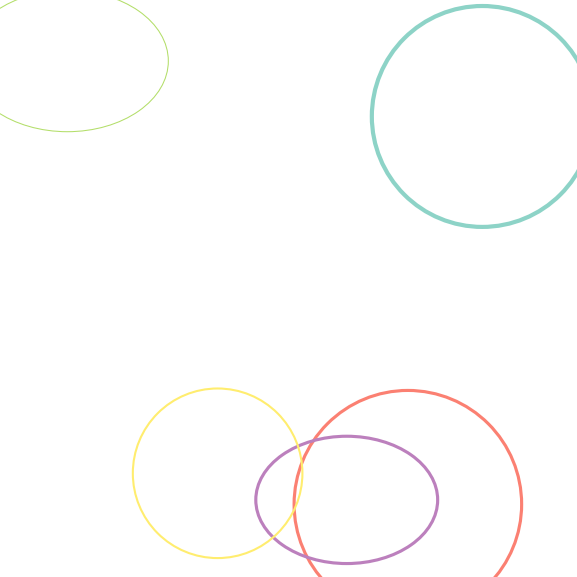[{"shape": "circle", "thickness": 2, "radius": 0.96, "center": [0.835, 0.797]}, {"shape": "circle", "thickness": 1.5, "radius": 0.99, "center": [0.706, 0.126]}, {"shape": "oval", "thickness": 0.5, "radius": 0.87, "center": [0.117, 0.893]}, {"shape": "oval", "thickness": 1.5, "radius": 0.79, "center": [0.6, 0.134]}, {"shape": "circle", "thickness": 1, "radius": 0.73, "center": [0.377, 0.18]}]